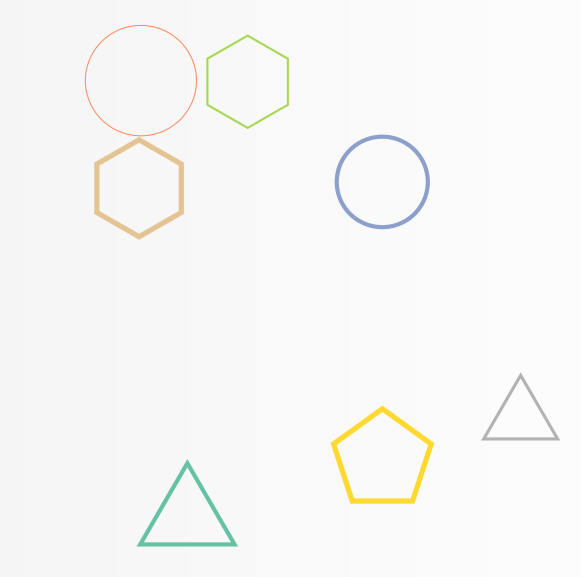[{"shape": "triangle", "thickness": 2, "radius": 0.47, "center": [0.322, 0.103]}, {"shape": "circle", "thickness": 0.5, "radius": 0.48, "center": [0.242, 0.86]}, {"shape": "circle", "thickness": 2, "radius": 0.39, "center": [0.658, 0.684]}, {"shape": "hexagon", "thickness": 1, "radius": 0.4, "center": [0.426, 0.858]}, {"shape": "pentagon", "thickness": 2.5, "radius": 0.44, "center": [0.658, 0.203]}, {"shape": "hexagon", "thickness": 2.5, "radius": 0.42, "center": [0.239, 0.673]}, {"shape": "triangle", "thickness": 1.5, "radius": 0.37, "center": [0.896, 0.276]}]